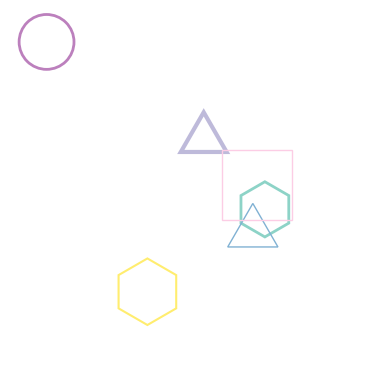[{"shape": "hexagon", "thickness": 2, "radius": 0.36, "center": [0.688, 0.456]}, {"shape": "triangle", "thickness": 3, "radius": 0.34, "center": [0.529, 0.64]}, {"shape": "triangle", "thickness": 1, "radius": 0.38, "center": [0.657, 0.396]}, {"shape": "square", "thickness": 1, "radius": 0.46, "center": [0.668, 0.519]}, {"shape": "circle", "thickness": 2, "radius": 0.36, "center": [0.121, 0.891]}, {"shape": "hexagon", "thickness": 1.5, "radius": 0.43, "center": [0.383, 0.242]}]